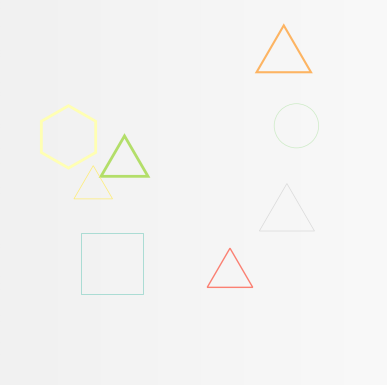[{"shape": "square", "thickness": 0.5, "radius": 0.4, "center": [0.289, 0.315]}, {"shape": "hexagon", "thickness": 2, "radius": 0.4, "center": [0.177, 0.644]}, {"shape": "triangle", "thickness": 1, "radius": 0.34, "center": [0.594, 0.288]}, {"shape": "triangle", "thickness": 1.5, "radius": 0.41, "center": [0.732, 0.853]}, {"shape": "triangle", "thickness": 2, "radius": 0.35, "center": [0.321, 0.577]}, {"shape": "triangle", "thickness": 0.5, "radius": 0.41, "center": [0.74, 0.441]}, {"shape": "circle", "thickness": 0.5, "radius": 0.29, "center": [0.765, 0.673]}, {"shape": "triangle", "thickness": 0.5, "radius": 0.29, "center": [0.241, 0.512]}]